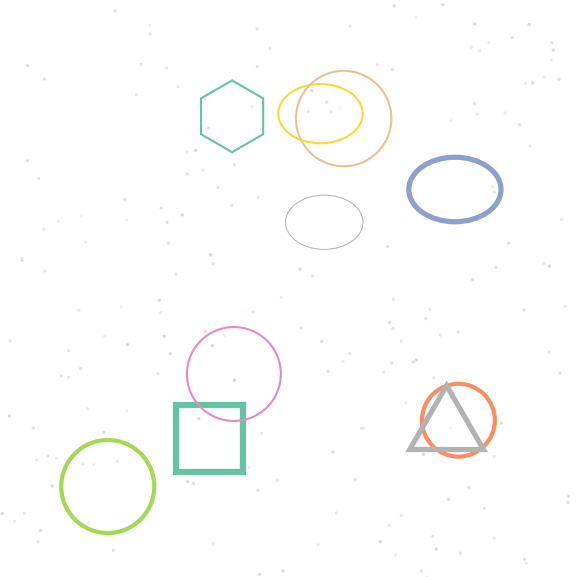[{"shape": "square", "thickness": 3, "radius": 0.29, "center": [0.362, 0.239]}, {"shape": "hexagon", "thickness": 1, "radius": 0.31, "center": [0.402, 0.798]}, {"shape": "circle", "thickness": 2, "radius": 0.32, "center": [0.794, 0.271]}, {"shape": "oval", "thickness": 2.5, "radius": 0.4, "center": [0.788, 0.671]}, {"shape": "circle", "thickness": 1, "radius": 0.41, "center": [0.405, 0.351]}, {"shape": "circle", "thickness": 2, "radius": 0.4, "center": [0.187, 0.157]}, {"shape": "oval", "thickness": 1, "radius": 0.37, "center": [0.555, 0.802]}, {"shape": "circle", "thickness": 1, "radius": 0.41, "center": [0.595, 0.794]}, {"shape": "oval", "thickness": 0.5, "radius": 0.34, "center": [0.561, 0.614]}, {"shape": "triangle", "thickness": 2.5, "radius": 0.37, "center": [0.773, 0.258]}]